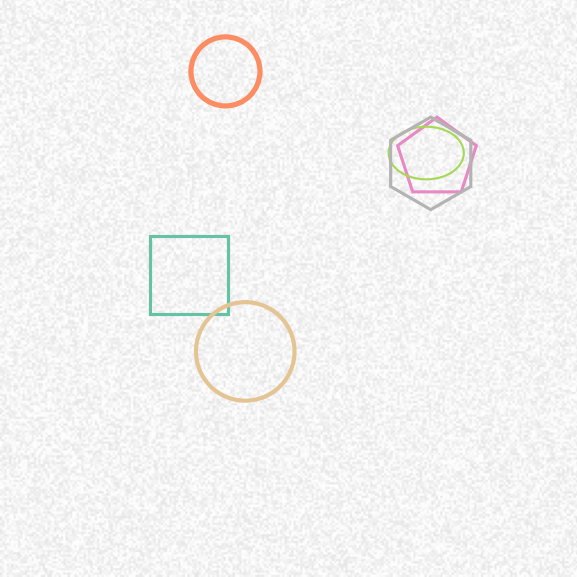[{"shape": "square", "thickness": 1.5, "radius": 0.34, "center": [0.327, 0.523]}, {"shape": "circle", "thickness": 2.5, "radius": 0.3, "center": [0.39, 0.875]}, {"shape": "pentagon", "thickness": 1.5, "radius": 0.36, "center": [0.757, 0.725]}, {"shape": "oval", "thickness": 1, "radius": 0.33, "center": [0.738, 0.734]}, {"shape": "circle", "thickness": 2, "radius": 0.43, "center": [0.425, 0.391]}, {"shape": "hexagon", "thickness": 1.5, "radius": 0.4, "center": [0.746, 0.716]}]